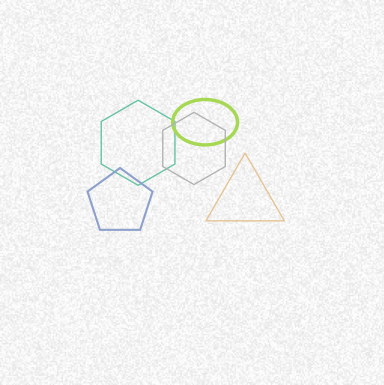[{"shape": "hexagon", "thickness": 1, "radius": 0.55, "center": [0.359, 0.629]}, {"shape": "pentagon", "thickness": 1.5, "radius": 0.44, "center": [0.312, 0.475]}, {"shape": "oval", "thickness": 2.5, "radius": 0.42, "center": [0.533, 0.683]}, {"shape": "triangle", "thickness": 1, "radius": 0.59, "center": [0.637, 0.485]}, {"shape": "hexagon", "thickness": 1, "radius": 0.47, "center": [0.504, 0.614]}]